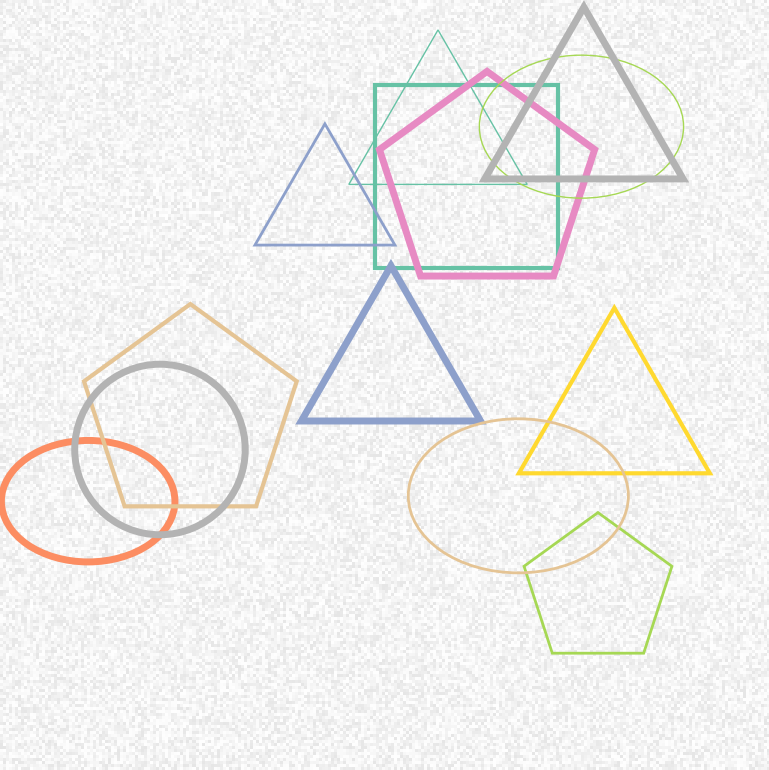[{"shape": "triangle", "thickness": 0.5, "radius": 0.67, "center": [0.569, 0.827]}, {"shape": "square", "thickness": 1.5, "radius": 0.59, "center": [0.606, 0.771]}, {"shape": "oval", "thickness": 2.5, "radius": 0.56, "center": [0.115, 0.349]}, {"shape": "triangle", "thickness": 1, "radius": 0.52, "center": [0.422, 0.734]}, {"shape": "triangle", "thickness": 2.5, "radius": 0.67, "center": [0.508, 0.52]}, {"shape": "pentagon", "thickness": 2.5, "radius": 0.73, "center": [0.633, 0.76]}, {"shape": "pentagon", "thickness": 1, "radius": 0.5, "center": [0.777, 0.233]}, {"shape": "oval", "thickness": 0.5, "radius": 0.66, "center": [0.755, 0.836]}, {"shape": "triangle", "thickness": 1.5, "radius": 0.72, "center": [0.798, 0.457]}, {"shape": "oval", "thickness": 1, "radius": 0.71, "center": [0.673, 0.356]}, {"shape": "pentagon", "thickness": 1.5, "radius": 0.73, "center": [0.247, 0.46]}, {"shape": "circle", "thickness": 2.5, "radius": 0.55, "center": [0.208, 0.416]}, {"shape": "triangle", "thickness": 2.5, "radius": 0.74, "center": [0.758, 0.842]}]